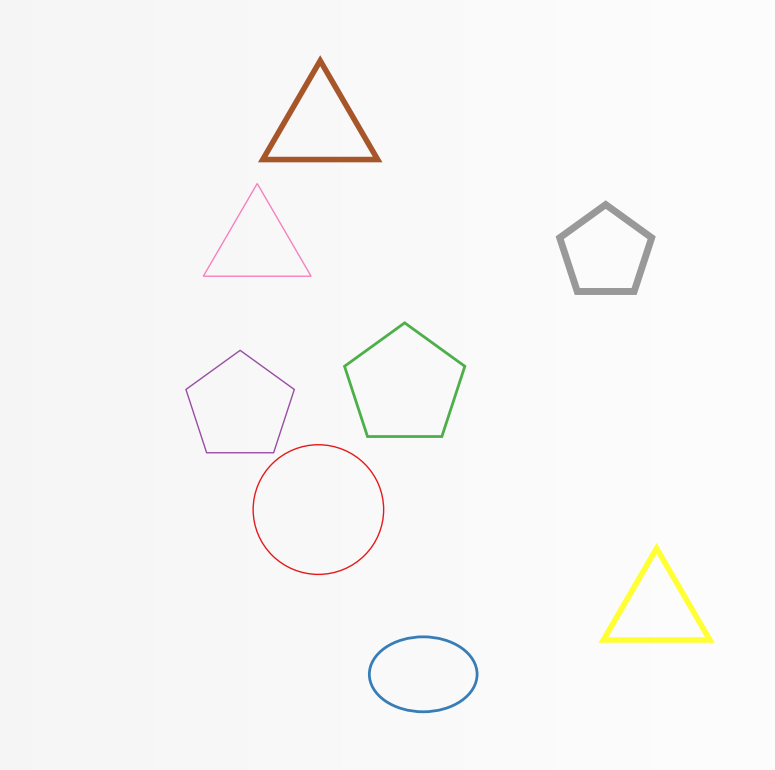[{"shape": "circle", "thickness": 0.5, "radius": 0.42, "center": [0.411, 0.338]}, {"shape": "oval", "thickness": 1, "radius": 0.35, "center": [0.546, 0.124]}, {"shape": "pentagon", "thickness": 1, "radius": 0.41, "center": [0.522, 0.499]}, {"shape": "pentagon", "thickness": 0.5, "radius": 0.37, "center": [0.31, 0.471]}, {"shape": "triangle", "thickness": 2, "radius": 0.4, "center": [0.847, 0.209]}, {"shape": "triangle", "thickness": 2, "radius": 0.43, "center": [0.413, 0.836]}, {"shape": "triangle", "thickness": 0.5, "radius": 0.4, "center": [0.332, 0.681]}, {"shape": "pentagon", "thickness": 2.5, "radius": 0.31, "center": [0.782, 0.672]}]